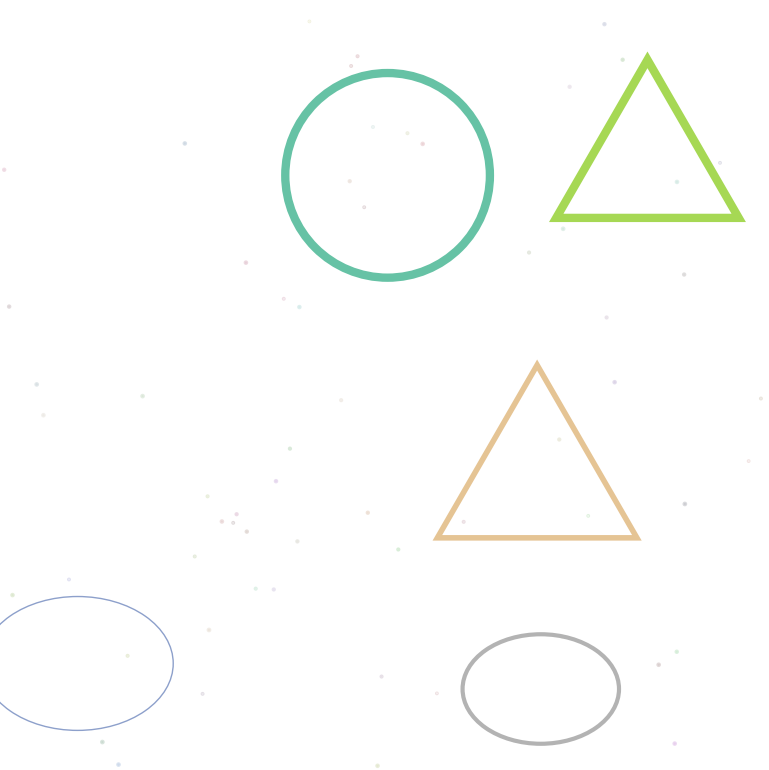[{"shape": "circle", "thickness": 3, "radius": 0.66, "center": [0.503, 0.772]}, {"shape": "oval", "thickness": 0.5, "radius": 0.62, "center": [0.101, 0.138]}, {"shape": "triangle", "thickness": 3, "radius": 0.68, "center": [0.841, 0.785]}, {"shape": "triangle", "thickness": 2, "radius": 0.75, "center": [0.698, 0.376]}, {"shape": "oval", "thickness": 1.5, "radius": 0.51, "center": [0.702, 0.105]}]